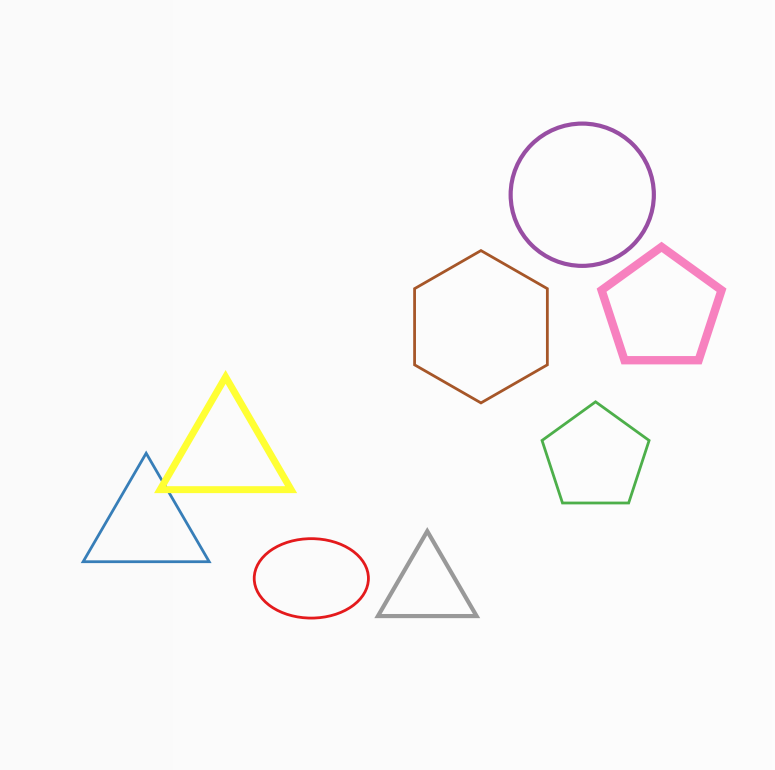[{"shape": "oval", "thickness": 1, "radius": 0.37, "center": [0.402, 0.249]}, {"shape": "triangle", "thickness": 1, "radius": 0.47, "center": [0.189, 0.317]}, {"shape": "pentagon", "thickness": 1, "radius": 0.36, "center": [0.768, 0.406]}, {"shape": "circle", "thickness": 1.5, "radius": 0.46, "center": [0.751, 0.747]}, {"shape": "triangle", "thickness": 2.5, "radius": 0.49, "center": [0.291, 0.413]}, {"shape": "hexagon", "thickness": 1, "radius": 0.49, "center": [0.621, 0.576]}, {"shape": "pentagon", "thickness": 3, "radius": 0.41, "center": [0.854, 0.598]}, {"shape": "triangle", "thickness": 1.5, "radius": 0.37, "center": [0.551, 0.237]}]